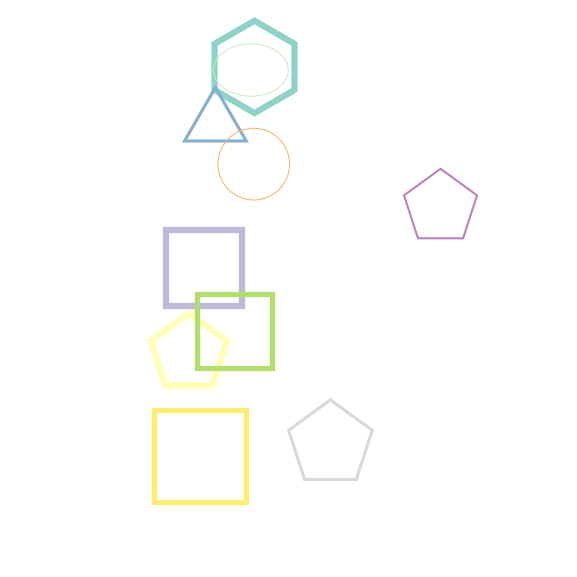[{"shape": "hexagon", "thickness": 3, "radius": 0.4, "center": [0.441, 0.883]}, {"shape": "pentagon", "thickness": 3, "radius": 0.35, "center": [0.327, 0.387]}, {"shape": "square", "thickness": 3, "radius": 0.33, "center": [0.353, 0.535]}, {"shape": "triangle", "thickness": 1.5, "radius": 0.31, "center": [0.373, 0.786]}, {"shape": "circle", "thickness": 0.5, "radius": 0.31, "center": [0.439, 0.715]}, {"shape": "square", "thickness": 2.5, "radius": 0.32, "center": [0.406, 0.426]}, {"shape": "pentagon", "thickness": 1.5, "radius": 0.38, "center": [0.572, 0.231]}, {"shape": "pentagon", "thickness": 1, "radius": 0.33, "center": [0.763, 0.64]}, {"shape": "oval", "thickness": 0.5, "radius": 0.32, "center": [0.434, 0.878]}, {"shape": "square", "thickness": 2.5, "radius": 0.4, "center": [0.347, 0.21]}]